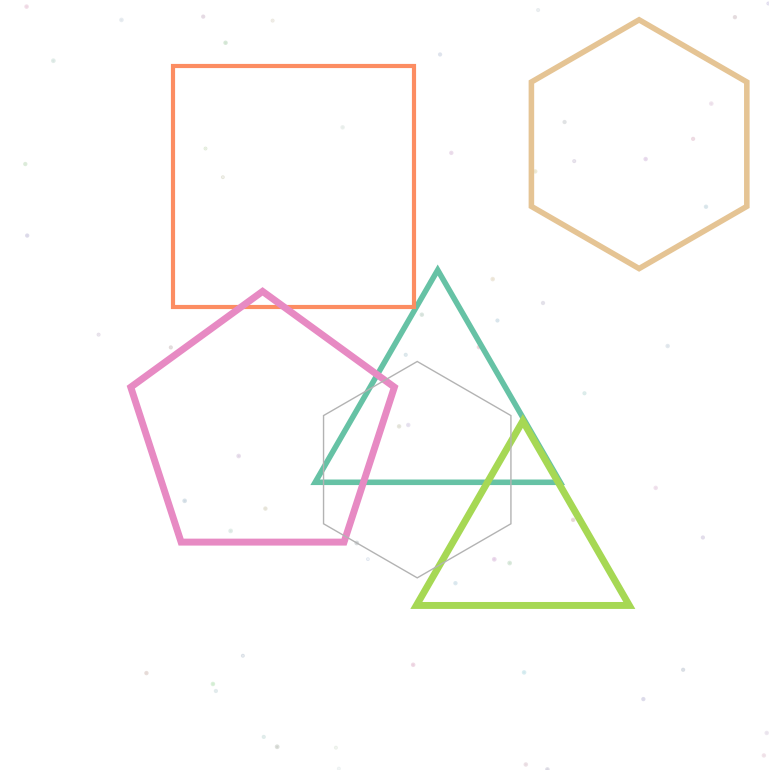[{"shape": "triangle", "thickness": 2, "radius": 0.92, "center": [0.568, 0.466]}, {"shape": "square", "thickness": 1.5, "radius": 0.78, "center": [0.382, 0.757]}, {"shape": "pentagon", "thickness": 2.5, "radius": 0.9, "center": [0.341, 0.442]}, {"shape": "triangle", "thickness": 2.5, "radius": 0.8, "center": [0.679, 0.294]}, {"shape": "hexagon", "thickness": 2, "radius": 0.81, "center": [0.83, 0.813]}, {"shape": "hexagon", "thickness": 0.5, "radius": 0.7, "center": [0.542, 0.39]}]